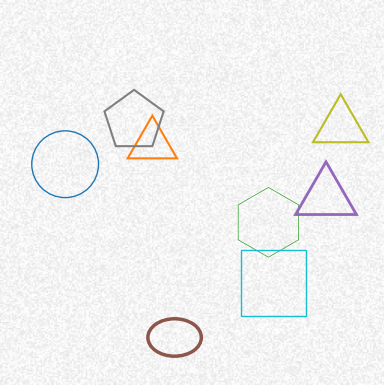[{"shape": "circle", "thickness": 1, "radius": 0.43, "center": [0.169, 0.573]}, {"shape": "triangle", "thickness": 1.5, "radius": 0.37, "center": [0.396, 0.626]}, {"shape": "hexagon", "thickness": 0.5, "radius": 0.45, "center": [0.697, 0.423]}, {"shape": "triangle", "thickness": 2, "radius": 0.46, "center": [0.847, 0.488]}, {"shape": "oval", "thickness": 2.5, "radius": 0.35, "center": [0.454, 0.123]}, {"shape": "pentagon", "thickness": 1.5, "radius": 0.4, "center": [0.348, 0.686]}, {"shape": "triangle", "thickness": 1.5, "radius": 0.42, "center": [0.885, 0.672]}, {"shape": "square", "thickness": 1, "radius": 0.43, "center": [0.711, 0.265]}]